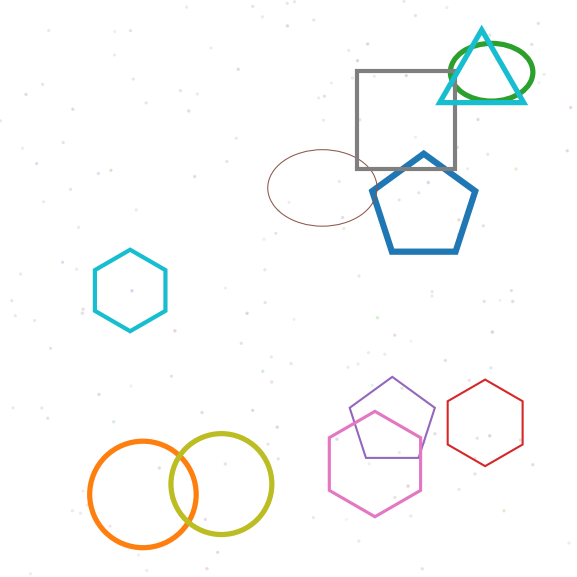[{"shape": "pentagon", "thickness": 3, "radius": 0.47, "center": [0.734, 0.639]}, {"shape": "circle", "thickness": 2.5, "radius": 0.46, "center": [0.247, 0.143]}, {"shape": "oval", "thickness": 2.5, "radius": 0.36, "center": [0.851, 0.874]}, {"shape": "hexagon", "thickness": 1, "radius": 0.37, "center": [0.84, 0.267]}, {"shape": "pentagon", "thickness": 1, "radius": 0.39, "center": [0.679, 0.269]}, {"shape": "oval", "thickness": 0.5, "radius": 0.47, "center": [0.558, 0.674]}, {"shape": "hexagon", "thickness": 1.5, "radius": 0.46, "center": [0.649, 0.196]}, {"shape": "square", "thickness": 2, "radius": 0.42, "center": [0.703, 0.791]}, {"shape": "circle", "thickness": 2.5, "radius": 0.44, "center": [0.383, 0.161]}, {"shape": "hexagon", "thickness": 2, "radius": 0.35, "center": [0.225, 0.496]}, {"shape": "triangle", "thickness": 2.5, "radius": 0.42, "center": [0.834, 0.863]}]